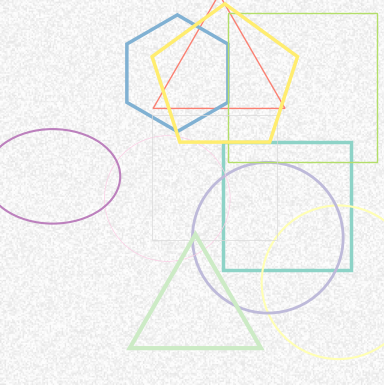[{"shape": "square", "thickness": 2.5, "radius": 0.83, "center": [0.745, 0.464]}, {"shape": "circle", "thickness": 1.5, "radius": 1.0, "center": [0.879, 0.267]}, {"shape": "circle", "thickness": 2, "radius": 0.98, "center": [0.696, 0.383]}, {"shape": "triangle", "thickness": 1, "radius": 0.99, "center": [0.569, 0.817]}, {"shape": "hexagon", "thickness": 2.5, "radius": 0.76, "center": [0.461, 0.81]}, {"shape": "square", "thickness": 1, "radius": 0.97, "center": [0.785, 0.773]}, {"shape": "circle", "thickness": 0.5, "radius": 0.82, "center": [0.435, 0.484]}, {"shape": "square", "thickness": 0.5, "radius": 0.81, "center": [0.557, 0.539]}, {"shape": "oval", "thickness": 1.5, "radius": 0.88, "center": [0.137, 0.542]}, {"shape": "triangle", "thickness": 3, "radius": 0.98, "center": [0.507, 0.194]}, {"shape": "pentagon", "thickness": 2.5, "radius": 0.99, "center": [0.584, 0.792]}]